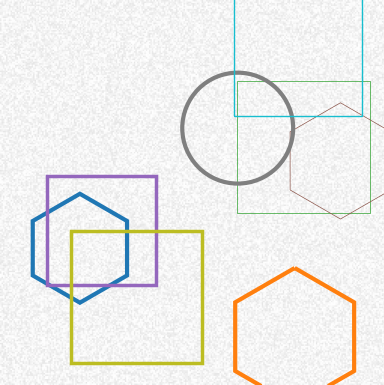[{"shape": "hexagon", "thickness": 3, "radius": 0.71, "center": [0.208, 0.355]}, {"shape": "hexagon", "thickness": 3, "radius": 0.89, "center": [0.765, 0.126]}, {"shape": "square", "thickness": 0.5, "radius": 0.86, "center": [0.788, 0.618]}, {"shape": "square", "thickness": 2.5, "radius": 0.71, "center": [0.264, 0.4]}, {"shape": "hexagon", "thickness": 0.5, "radius": 0.75, "center": [0.884, 0.582]}, {"shape": "circle", "thickness": 3, "radius": 0.72, "center": [0.617, 0.667]}, {"shape": "square", "thickness": 2.5, "radius": 0.85, "center": [0.354, 0.228]}, {"shape": "square", "thickness": 1, "radius": 0.83, "center": [0.774, 0.865]}]